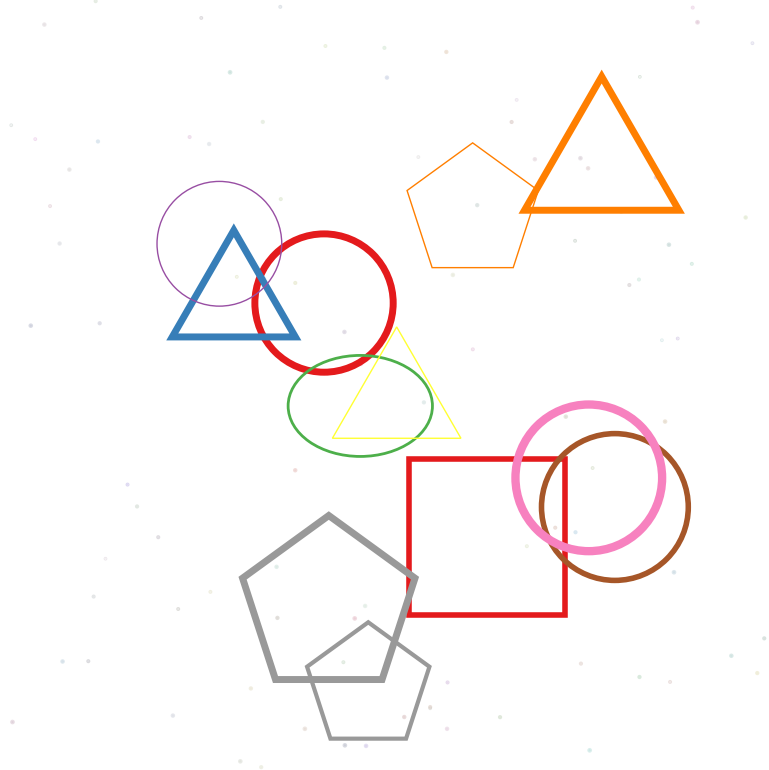[{"shape": "circle", "thickness": 2.5, "radius": 0.45, "center": [0.421, 0.606]}, {"shape": "square", "thickness": 2, "radius": 0.51, "center": [0.633, 0.303]}, {"shape": "triangle", "thickness": 2.5, "radius": 0.46, "center": [0.304, 0.609]}, {"shape": "oval", "thickness": 1, "radius": 0.47, "center": [0.468, 0.473]}, {"shape": "circle", "thickness": 0.5, "radius": 0.4, "center": [0.285, 0.683]}, {"shape": "triangle", "thickness": 2.5, "radius": 0.58, "center": [0.781, 0.785]}, {"shape": "pentagon", "thickness": 0.5, "radius": 0.45, "center": [0.614, 0.725]}, {"shape": "triangle", "thickness": 0.5, "radius": 0.48, "center": [0.515, 0.479]}, {"shape": "circle", "thickness": 2, "radius": 0.48, "center": [0.799, 0.342]}, {"shape": "circle", "thickness": 3, "radius": 0.48, "center": [0.765, 0.379]}, {"shape": "pentagon", "thickness": 1.5, "radius": 0.42, "center": [0.478, 0.108]}, {"shape": "pentagon", "thickness": 2.5, "radius": 0.59, "center": [0.427, 0.213]}]